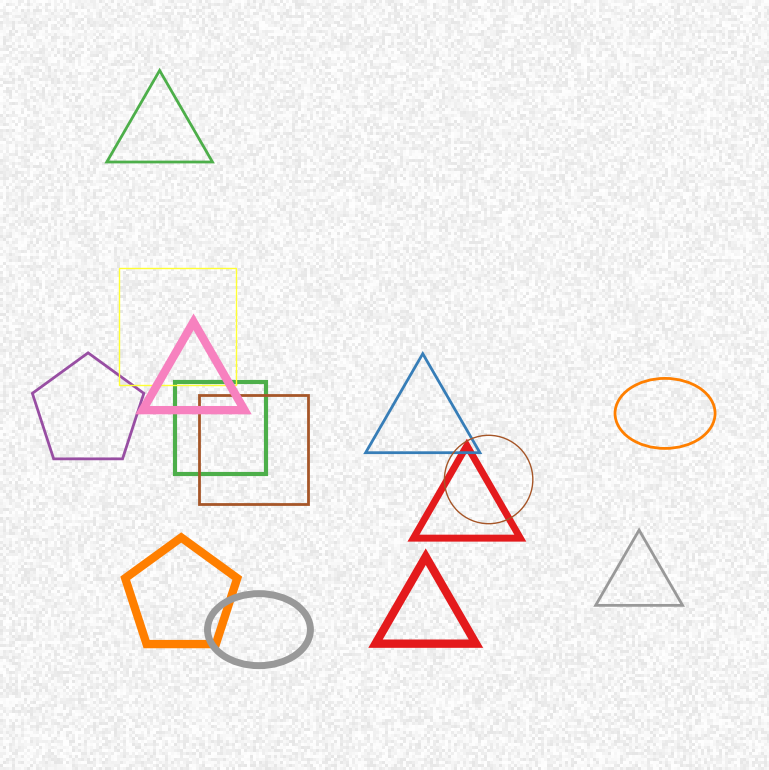[{"shape": "triangle", "thickness": 2.5, "radius": 0.4, "center": [0.606, 0.341]}, {"shape": "triangle", "thickness": 3, "radius": 0.38, "center": [0.553, 0.202]}, {"shape": "triangle", "thickness": 1, "radius": 0.43, "center": [0.549, 0.455]}, {"shape": "triangle", "thickness": 1, "radius": 0.4, "center": [0.207, 0.829]}, {"shape": "square", "thickness": 1.5, "radius": 0.3, "center": [0.286, 0.444]}, {"shape": "pentagon", "thickness": 1, "radius": 0.38, "center": [0.114, 0.466]}, {"shape": "pentagon", "thickness": 3, "radius": 0.38, "center": [0.235, 0.225]}, {"shape": "oval", "thickness": 1, "radius": 0.32, "center": [0.864, 0.463]}, {"shape": "square", "thickness": 0.5, "radius": 0.38, "center": [0.23, 0.576]}, {"shape": "square", "thickness": 1, "radius": 0.35, "center": [0.329, 0.416]}, {"shape": "circle", "thickness": 0.5, "radius": 0.29, "center": [0.635, 0.377]}, {"shape": "triangle", "thickness": 3, "radius": 0.38, "center": [0.251, 0.506]}, {"shape": "oval", "thickness": 2.5, "radius": 0.33, "center": [0.336, 0.182]}, {"shape": "triangle", "thickness": 1, "radius": 0.33, "center": [0.83, 0.246]}]